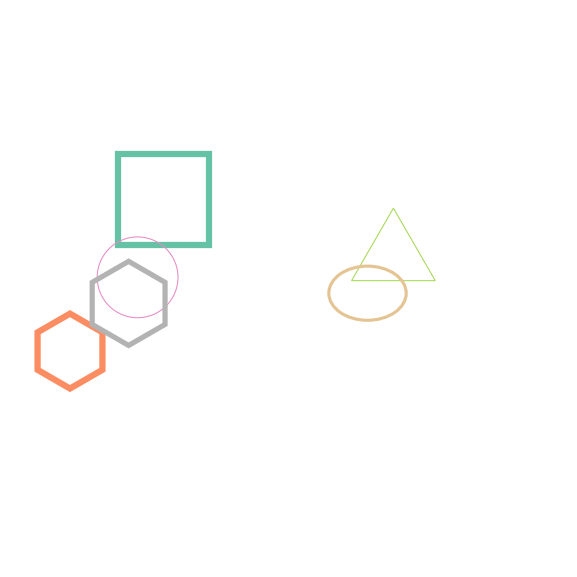[{"shape": "square", "thickness": 3, "radius": 0.39, "center": [0.283, 0.654]}, {"shape": "hexagon", "thickness": 3, "radius": 0.32, "center": [0.121, 0.391]}, {"shape": "circle", "thickness": 0.5, "radius": 0.35, "center": [0.238, 0.519]}, {"shape": "triangle", "thickness": 0.5, "radius": 0.42, "center": [0.681, 0.555]}, {"shape": "oval", "thickness": 1.5, "radius": 0.34, "center": [0.636, 0.491]}, {"shape": "hexagon", "thickness": 2.5, "radius": 0.36, "center": [0.223, 0.474]}]